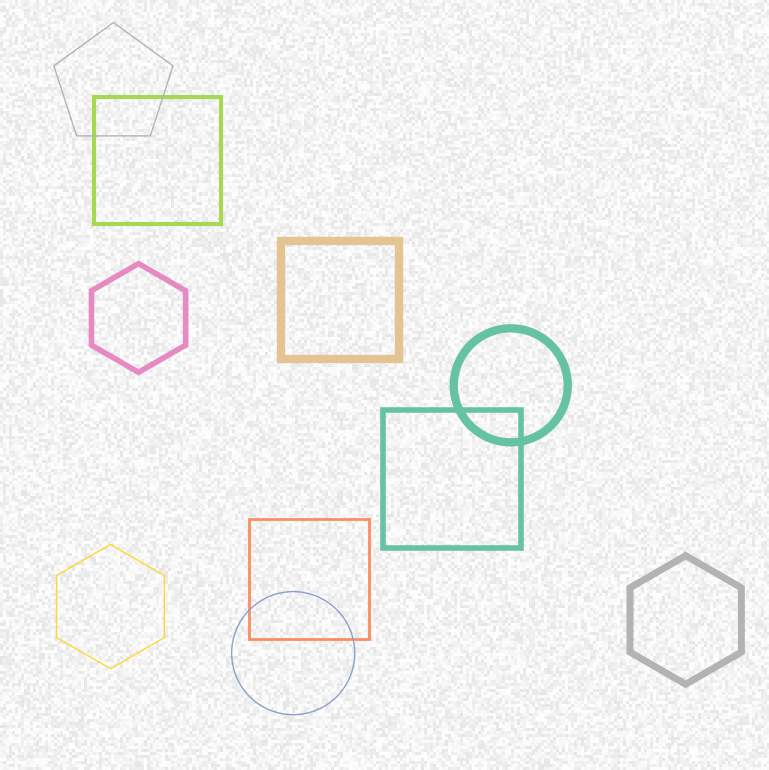[{"shape": "square", "thickness": 2, "radius": 0.45, "center": [0.587, 0.378]}, {"shape": "circle", "thickness": 3, "radius": 0.37, "center": [0.663, 0.5]}, {"shape": "square", "thickness": 1, "radius": 0.39, "center": [0.402, 0.248]}, {"shape": "circle", "thickness": 0.5, "radius": 0.4, "center": [0.381, 0.152]}, {"shape": "hexagon", "thickness": 2, "radius": 0.35, "center": [0.18, 0.587]}, {"shape": "square", "thickness": 1.5, "radius": 0.41, "center": [0.204, 0.792]}, {"shape": "hexagon", "thickness": 0.5, "radius": 0.4, "center": [0.143, 0.212]}, {"shape": "square", "thickness": 3, "radius": 0.38, "center": [0.441, 0.61]}, {"shape": "hexagon", "thickness": 2.5, "radius": 0.42, "center": [0.89, 0.195]}, {"shape": "pentagon", "thickness": 0.5, "radius": 0.41, "center": [0.147, 0.889]}]